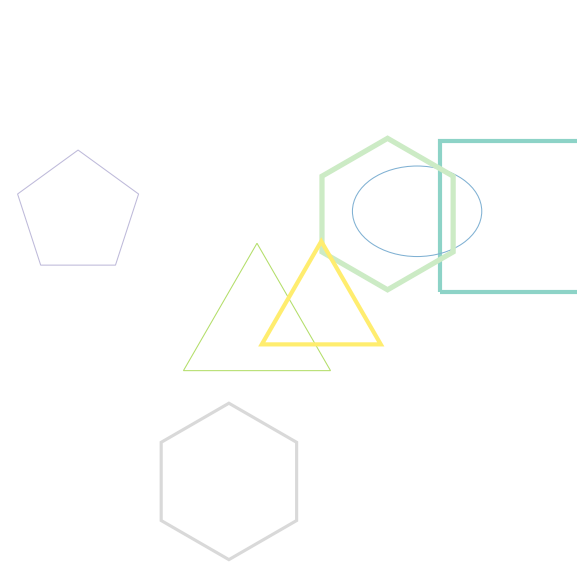[{"shape": "square", "thickness": 2, "radius": 0.65, "center": [0.893, 0.625]}, {"shape": "pentagon", "thickness": 0.5, "radius": 0.55, "center": [0.135, 0.629]}, {"shape": "oval", "thickness": 0.5, "radius": 0.56, "center": [0.722, 0.633]}, {"shape": "triangle", "thickness": 0.5, "radius": 0.74, "center": [0.445, 0.431]}, {"shape": "hexagon", "thickness": 1.5, "radius": 0.68, "center": [0.396, 0.166]}, {"shape": "hexagon", "thickness": 2.5, "radius": 0.66, "center": [0.671, 0.628]}, {"shape": "triangle", "thickness": 2, "radius": 0.59, "center": [0.556, 0.462]}]